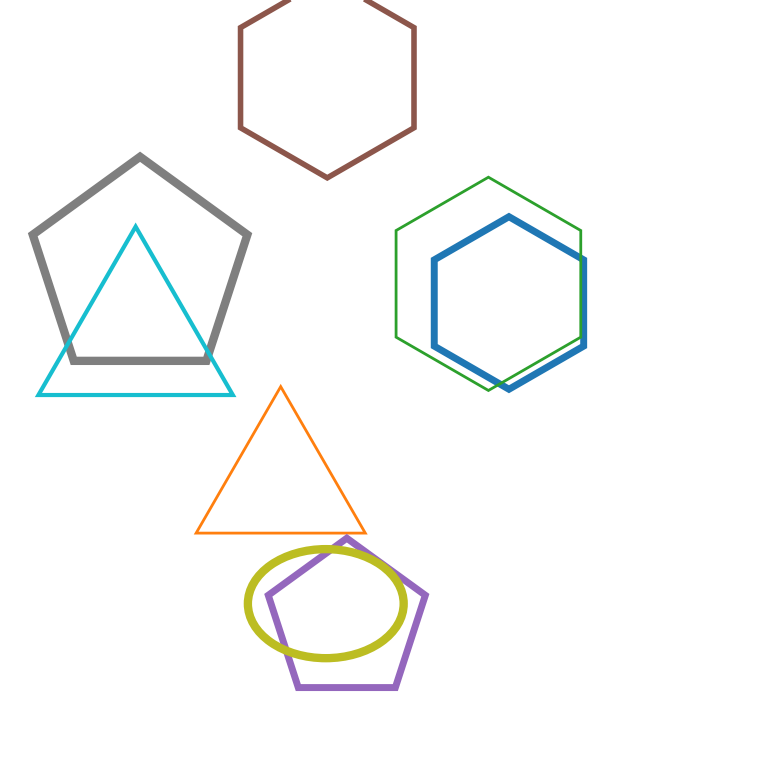[{"shape": "hexagon", "thickness": 2.5, "radius": 0.56, "center": [0.661, 0.607]}, {"shape": "triangle", "thickness": 1, "radius": 0.63, "center": [0.365, 0.371]}, {"shape": "hexagon", "thickness": 1, "radius": 0.69, "center": [0.634, 0.631]}, {"shape": "pentagon", "thickness": 2.5, "radius": 0.54, "center": [0.45, 0.194]}, {"shape": "hexagon", "thickness": 2, "radius": 0.65, "center": [0.425, 0.899]}, {"shape": "pentagon", "thickness": 3, "radius": 0.73, "center": [0.182, 0.65]}, {"shape": "oval", "thickness": 3, "radius": 0.51, "center": [0.423, 0.216]}, {"shape": "triangle", "thickness": 1.5, "radius": 0.73, "center": [0.176, 0.56]}]